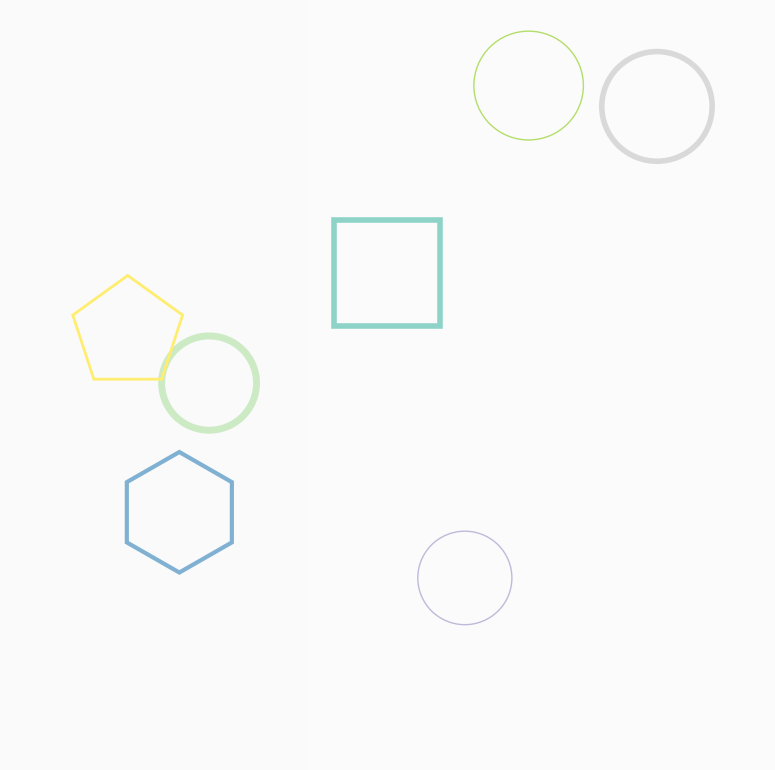[{"shape": "square", "thickness": 2, "radius": 0.34, "center": [0.499, 0.645]}, {"shape": "circle", "thickness": 0.5, "radius": 0.3, "center": [0.6, 0.249]}, {"shape": "hexagon", "thickness": 1.5, "radius": 0.39, "center": [0.231, 0.335]}, {"shape": "circle", "thickness": 0.5, "radius": 0.35, "center": [0.682, 0.889]}, {"shape": "circle", "thickness": 2, "radius": 0.36, "center": [0.848, 0.862]}, {"shape": "circle", "thickness": 2.5, "radius": 0.31, "center": [0.27, 0.502]}, {"shape": "pentagon", "thickness": 1, "radius": 0.37, "center": [0.165, 0.568]}]